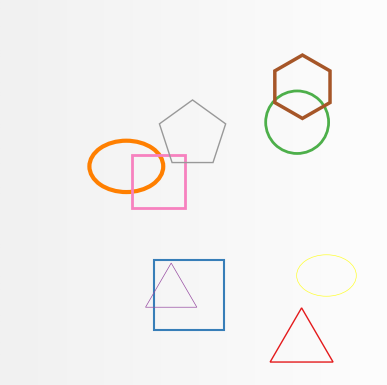[{"shape": "triangle", "thickness": 1, "radius": 0.47, "center": [0.778, 0.107]}, {"shape": "square", "thickness": 1.5, "radius": 0.46, "center": [0.488, 0.233]}, {"shape": "circle", "thickness": 2, "radius": 0.41, "center": [0.767, 0.683]}, {"shape": "triangle", "thickness": 0.5, "radius": 0.38, "center": [0.442, 0.24]}, {"shape": "oval", "thickness": 3, "radius": 0.48, "center": [0.326, 0.568]}, {"shape": "oval", "thickness": 0.5, "radius": 0.38, "center": [0.843, 0.284]}, {"shape": "hexagon", "thickness": 2.5, "radius": 0.41, "center": [0.78, 0.775]}, {"shape": "square", "thickness": 2, "radius": 0.34, "center": [0.408, 0.529]}, {"shape": "pentagon", "thickness": 1, "radius": 0.45, "center": [0.497, 0.65]}]